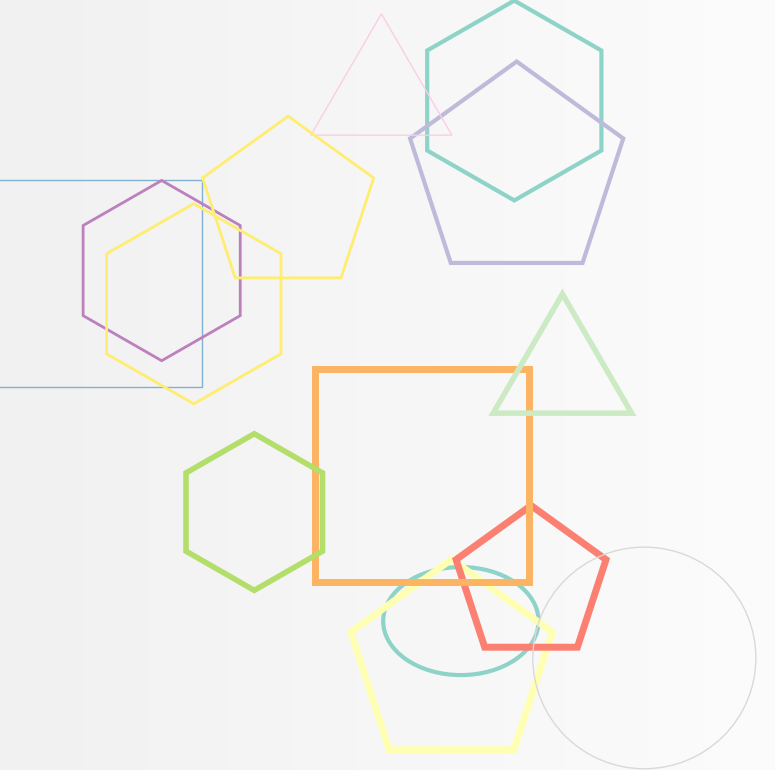[{"shape": "oval", "thickness": 1.5, "radius": 0.5, "center": [0.595, 0.193]}, {"shape": "hexagon", "thickness": 1.5, "radius": 0.65, "center": [0.664, 0.869]}, {"shape": "pentagon", "thickness": 2.5, "radius": 0.68, "center": [0.583, 0.137]}, {"shape": "pentagon", "thickness": 1.5, "radius": 0.72, "center": [0.667, 0.776]}, {"shape": "pentagon", "thickness": 2.5, "radius": 0.51, "center": [0.685, 0.242]}, {"shape": "square", "thickness": 0.5, "radius": 0.67, "center": [0.126, 0.632]}, {"shape": "square", "thickness": 2.5, "radius": 0.69, "center": [0.545, 0.382]}, {"shape": "hexagon", "thickness": 2, "radius": 0.51, "center": [0.328, 0.335]}, {"shape": "triangle", "thickness": 0.5, "radius": 0.53, "center": [0.492, 0.877]}, {"shape": "circle", "thickness": 0.5, "radius": 0.72, "center": [0.831, 0.146]}, {"shape": "hexagon", "thickness": 1, "radius": 0.59, "center": [0.209, 0.649]}, {"shape": "triangle", "thickness": 2, "radius": 0.52, "center": [0.726, 0.515]}, {"shape": "pentagon", "thickness": 1, "radius": 0.58, "center": [0.372, 0.733]}, {"shape": "hexagon", "thickness": 1, "radius": 0.65, "center": [0.25, 0.605]}]